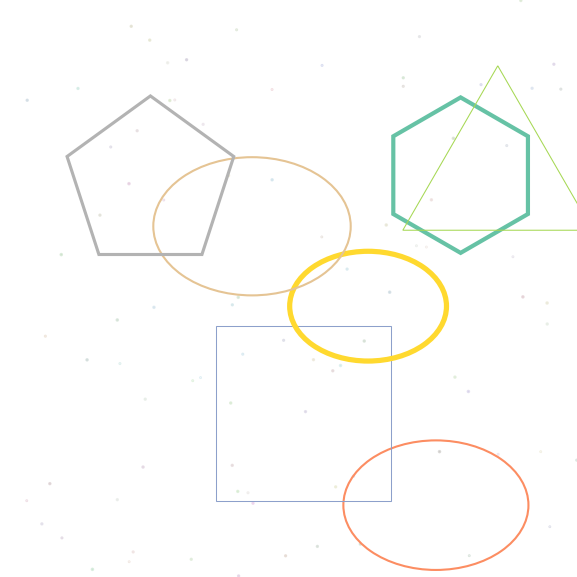[{"shape": "hexagon", "thickness": 2, "radius": 0.67, "center": [0.798, 0.696]}, {"shape": "oval", "thickness": 1, "radius": 0.8, "center": [0.755, 0.124]}, {"shape": "square", "thickness": 0.5, "radius": 0.76, "center": [0.525, 0.283]}, {"shape": "triangle", "thickness": 0.5, "radius": 0.95, "center": [0.862, 0.695]}, {"shape": "oval", "thickness": 2.5, "radius": 0.68, "center": [0.637, 0.469]}, {"shape": "oval", "thickness": 1, "radius": 0.85, "center": [0.436, 0.607]}, {"shape": "pentagon", "thickness": 1.5, "radius": 0.76, "center": [0.26, 0.681]}]